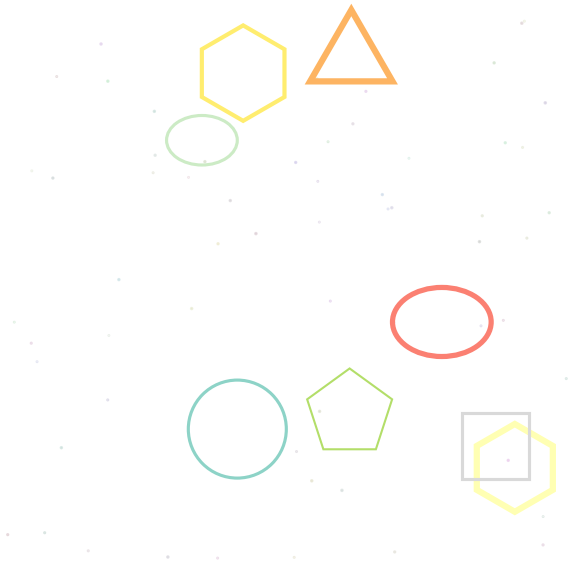[{"shape": "circle", "thickness": 1.5, "radius": 0.42, "center": [0.411, 0.256]}, {"shape": "hexagon", "thickness": 3, "radius": 0.38, "center": [0.891, 0.189]}, {"shape": "oval", "thickness": 2.5, "radius": 0.43, "center": [0.765, 0.442]}, {"shape": "triangle", "thickness": 3, "radius": 0.41, "center": [0.608, 0.899]}, {"shape": "pentagon", "thickness": 1, "radius": 0.39, "center": [0.605, 0.284]}, {"shape": "square", "thickness": 1.5, "radius": 0.29, "center": [0.858, 0.227]}, {"shape": "oval", "thickness": 1.5, "radius": 0.31, "center": [0.35, 0.756]}, {"shape": "hexagon", "thickness": 2, "radius": 0.41, "center": [0.421, 0.873]}]